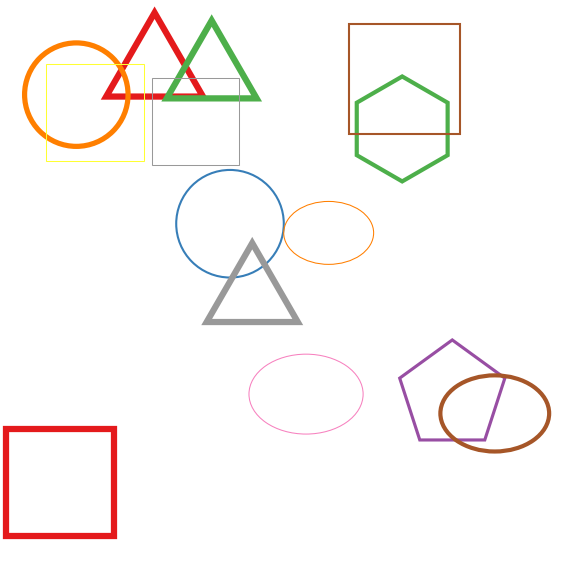[{"shape": "triangle", "thickness": 3, "radius": 0.48, "center": [0.268, 0.88]}, {"shape": "square", "thickness": 3, "radius": 0.46, "center": [0.104, 0.164]}, {"shape": "circle", "thickness": 1, "radius": 0.47, "center": [0.398, 0.612]}, {"shape": "hexagon", "thickness": 2, "radius": 0.45, "center": [0.696, 0.776]}, {"shape": "triangle", "thickness": 3, "radius": 0.45, "center": [0.367, 0.874]}, {"shape": "pentagon", "thickness": 1.5, "radius": 0.48, "center": [0.783, 0.315]}, {"shape": "circle", "thickness": 2.5, "radius": 0.45, "center": [0.132, 0.835]}, {"shape": "oval", "thickness": 0.5, "radius": 0.39, "center": [0.569, 0.596]}, {"shape": "square", "thickness": 0.5, "radius": 0.42, "center": [0.165, 0.804]}, {"shape": "square", "thickness": 1, "radius": 0.48, "center": [0.7, 0.862]}, {"shape": "oval", "thickness": 2, "radius": 0.47, "center": [0.857, 0.283]}, {"shape": "oval", "thickness": 0.5, "radius": 0.49, "center": [0.53, 0.317]}, {"shape": "square", "thickness": 0.5, "radius": 0.38, "center": [0.338, 0.789]}, {"shape": "triangle", "thickness": 3, "radius": 0.46, "center": [0.437, 0.487]}]